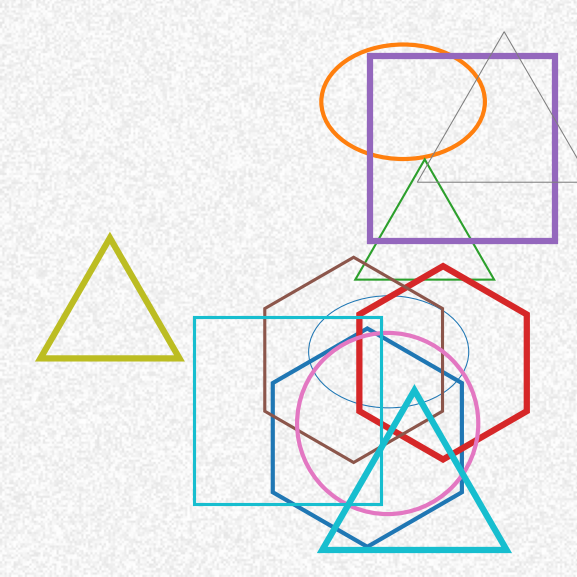[{"shape": "oval", "thickness": 0.5, "radius": 0.69, "center": [0.673, 0.39]}, {"shape": "hexagon", "thickness": 2, "radius": 0.95, "center": [0.636, 0.241]}, {"shape": "oval", "thickness": 2, "radius": 0.71, "center": [0.698, 0.823]}, {"shape": "triangle", "thickness": 1, "radius": 0.69, "center": [0.735, 0.584]}, {"shape": "hexagon", "thickness": 3, "radius": 0.84, "center": [0.767, 0.371]}, {"shape": "square", "thickness": 3, "radius": 0.8, "center": [0.801, 0.742]}, {"shape": "hexagon", "thickness": 1.5, "radius": 0.89, "center": [0.612, 0.376]}, {"shape": "circle", "thickness": 2, "radius": 0.78, "center": [0.671, 0.266]}, {"shape": "triangle", "thickness": 0.5, "radius": 0.87, "center": [0.873, 0.77]}, {"shape": "triangle", "thickness": 3, "radius": 0.7, "center": [0.19, 0.448]}, {"shape": "triangle", "thickness": 3, "radius": 0.92, "center": [0.718, 0.139]}, {"shape": "square", "thickness": 1.5, "radius": 0.81, "center": [0.498, 0.289]}]